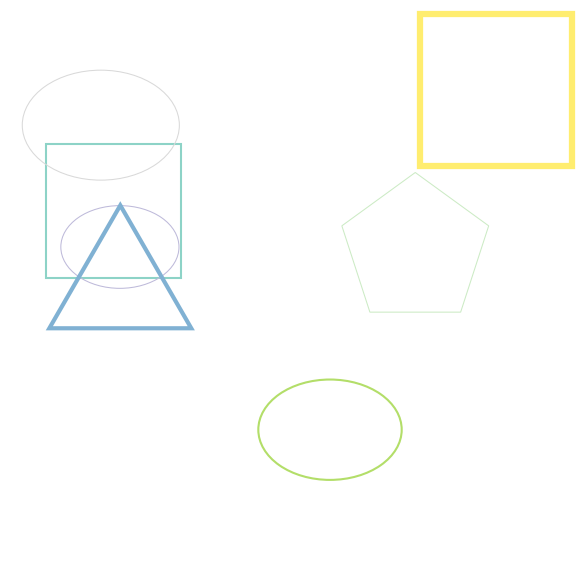[{"shape": "square", "thickness": 1, "radius": 0.58, "center": [0.197, 0.634]}, {"shape": "oval", "thickness": 0.5, "radius": 0.51, "center": [0.208, 0.571]}, {"shape": "triangle", "thickness": 2, "radius": 0.71, "center": [0.208, 0.502]}, {"shape": "oval", "thickness": 1, "radius": 0.62, "center": [0.571, 0.255]}, {"shape": "oval", "thickness": 0.5, "radius": 0.68, "center": [0.175, 0.782]}, {"shape": "pentagon", "thickness": 0.5, "radius": 0.67, "center": [0.719, 0.567]}, {"shape": "square", "thickness": 3, "radius": 0.66, "center": [0.858, 0.843]}]